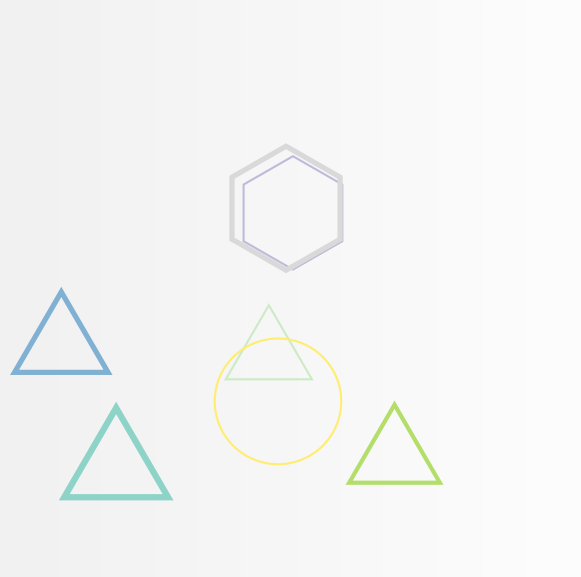[{"shape": "triangle", "thickness": 3, "radius": 0.52, "center": [0.2, 0.19]}, {"shape": "hexagon", "thickness": 1, "radius": 0.49, "center": [0.504, 0.631]}, {"shape": "triangle", "thickness": 2.5, "radius": 0.46, "center": [0.105, 0.401]}, {"shape": "triangle", "thickness": 2, "radius": 0.45, "center": [0.679, 0.208]}, {"shape": "hexagon", "thickness": 2.5, "radius": 0.54, "center": [0.492, 0.639]}, {"shape": "triangle", "thickness": 1, "radius": 0.43, "center": [0.463, 0.385]}, {"shape": "circle", "thickness": 1, "radius": 0.54, "center": [0.478, 0.304]}]